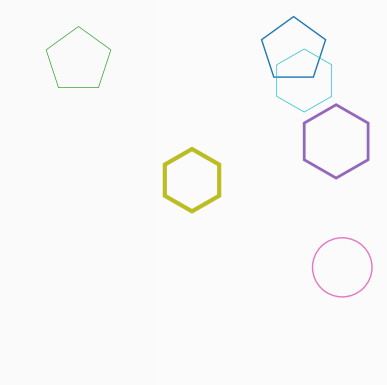[{"shape": "pentagon", "thickness": 1, "radius": 0.43, "center": [0.758, 0.87]}, {"shape": "pentagon", "thickness": 0.5, "radius": 0.44, "center": [0.203, 0.843]}, {"shape": "hexagon", "thickness": 2, "radius": 0.48, "center": [0.867, 0.633]}, {"shape": "circle", "thickness": 1, "radius": 0.38, "center": [0.883, 0.306]}, {"shape": "hexagon", "thickness": 3, "radius": 0.4, "center": [0.495, 0.532]}, {"shape": "hexagon", "thickness": 0.5, "radius": 0.41, "center": [0.785, 0.791]}]